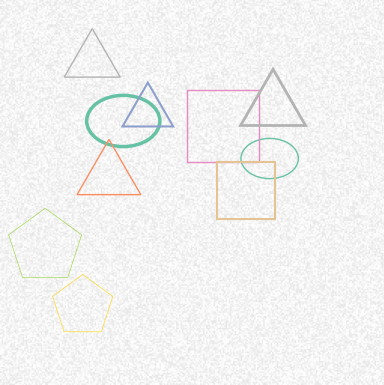[{"shape": "oval", "thickness": 1, "radius": 0.37, "center": [0.7, 0.588]}, {"shape": "oval", "thickness": 2.5, "radius": 0.48, "center": [0.32, 0.686]}, {"shape": "triangle", "thickness": 1, "radius": 0.48, "center": [0.283, 0.542]}, {"shape": "triangle", "thickness": 1.5, "radius": 0.38, "center": [0.384, 0.71]}, {"shape": "square", "thickness": 1, "radius": 0.46, "center": [0.58, 0.673]}, {"shape": "pentagon", "thickness": 0.5, "radius": 0.5, "center": [0.117, 0.359]}, {"shape": "pentagon", "thickness": 0.5, "radius": 0.41, "center": [0.215, 0.205]}, {"shape": "square", "thickness": 1.5, "radius": 0.37, "center": [0.639, 0.506]}, {"shape": "triangle", "thickness": 2, "radius": 0.49, "center": [0.709, 0.723]}, {"shape": "triangle", "thickness": 1, "radius": 0.42, "center": [0.24, 0.842]}]